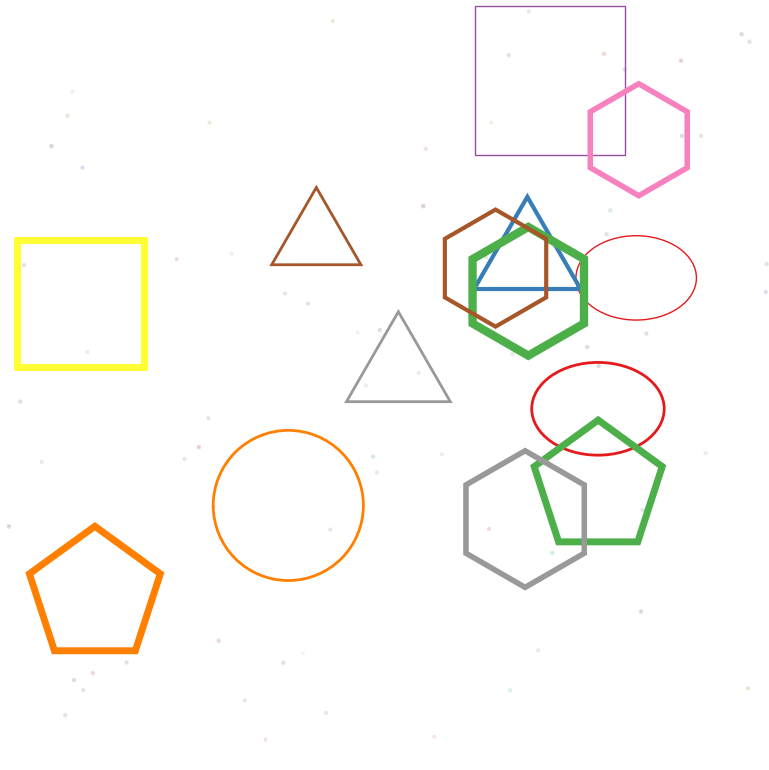[{"shape": "oval", "thickness": 1, "radius": 0.43, "center": [0.777, 0.469]}, {"shape": "oval", "thickness": 0.5, "radius": 0.39, "center": [0.826, 0.639]}, {"shape": "triangle", "thickness": 1.5, "radius": 0.4, "center": [0.685, 0.665]}, {"shape": "pentagon", "thickness": 2.5, "radius": 0.44, "center": [0.777, 0.367]}, {"shape": "hexagon", "thickness": 3, "radius": 0.42, "center": [0.686, 0.622]}, {"shape": "square", "thickness": 0.5, "radius": 0.49, "center": [0.714, 0.895]}, {"shape": "pentagon", "thickness": 2.5, "radius": 0.45, "center": [0.123, 0.227]}, {"shape": "circle", "thickness": 1, "radius": 0.49, "center": [0.374, 0.344]}, {"shape": "square", "thickness": 2.5, "radius": 0.41, "center": [0.105, 0.606]}, {"shape": "triangle", "thickness": 1, "radius": 0.33, "center": [0.411, 0.69]}, {"shape": "hexagon", "thickness": 1.5, "radius": 0.38, "center": [0.644, 0.652]}, {"shape": "hexagon", "thickness": 2, "radius": 0.36, "center": [0.83, 0.819]}, {"shape": "triangle", "thickness": 1, "radius": 0.39, "center": [0.517, 0.517]}, {"shape": "hexagon", "thickness": 2, "radius": 0.44, "center": [0.682, 0.326]}]